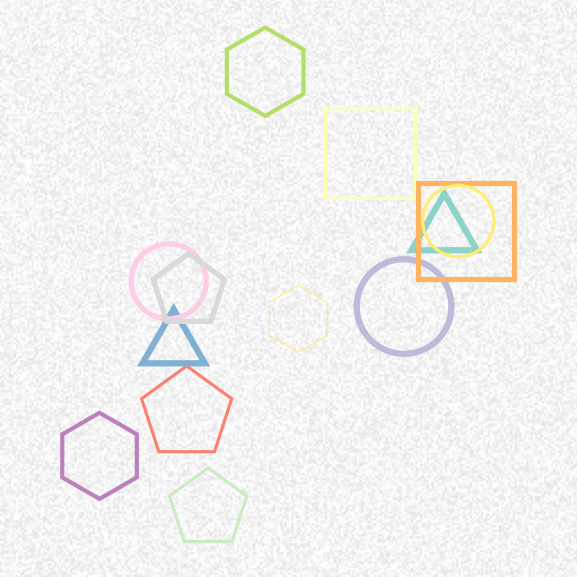[{"shape": "triangle", "thickness": 3, "radius": 0.33, "center": [0.769, 0.598]}, {"shape": "square", "thickness": 1.5, "radius": 0.39, "center": [0.641, 0.735]}, {"shape": "circle", "thickness": 3, "radius": 0.41, "center": [0.7, 0.468]}, {"shape": "pentagon", "thickness": 1.5, "radius": 0.41, "center": [0.323, 0.283]}, {"shape": "triangle", "thickness": 3, "radius": 0.31, "center": [0.301, 0.401]}, {"shape": "square", "thickness": 2.5, "radius": 0.42, "center": [0.807, 0.599]}, {"shape": "hexagon", "thickness": 2, "radius": 0.38, "center": [0.459, 0.875]}, {"shape": "circle", "thickness": 2.5, "radius": 0.33, "center": [0.292, 0.512]}, {"shape": "pentagon", "thickness": 2.5, "radius": 0.32, "center": [0.327, 0.495]}, {"shape": "hexagon", "thickness": 2, "radius": 0.37, "center": [0.172, 0.21]}, {"shape": "pentagon", "thickness": 1.5, "radius": 0.35, "center": [0.36, 0.118]}, {"shape": "circle", "thickness": 1.5, "radius": 0.31, "center": [0.794, 0.616]}, {"shape": "hexagon", "thickness": 0.5, "radius": 0.29, "center": [0.517, 0.447]}]